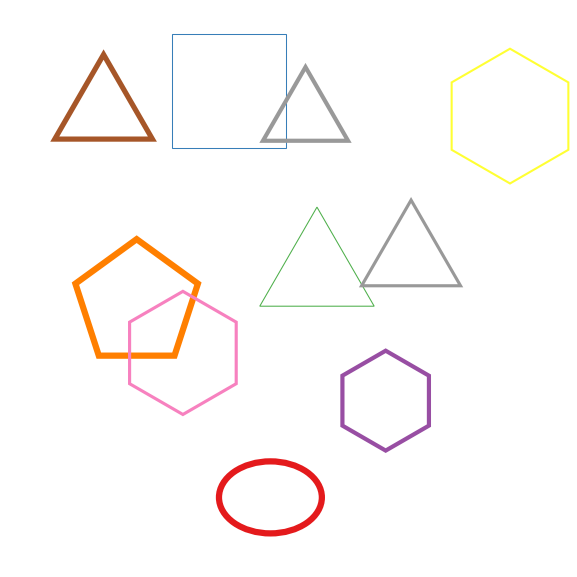[{"shape": "oval", "thickness": 3, "radius": 0.45, "center": [0.468, 0.138]}, {"shape": "square", "thickness": 0.5, "radius": 0.49, "center": [0.396, 0.842]}, {"shape": "triangle", "thickness": 0.5, "radius": 0.57, "center": [0.549, 0.526]}, {"shape": "hexagon", "thickness": 2, "radius": 0.43, "center": [0.668, 0.305]}, {"shape": "pentagon", "thickness": 3, "radius": 0.56, "center": [0.237, 0.473]}, {"shape": "hexagon", "thickness": 1, "radius": 0.58, "center": [0.883, 0.798]}, {"shape": "triangle", "thickness": 2.5, "radius": 0.49, "center": [0.179, 0.807]}, {"shape": "hexagon", "thickness": 1.5, "radius": 0.53, "center": [0.317, 0.388]}, {"shape": "triangle", "thickness": 2, "radius": 0.43, "center": [0.529, 0.798]}, {"shape": "triangle", "thickness": 1.5, "radius": 0.49, "center": [0.712, 0.554]}]